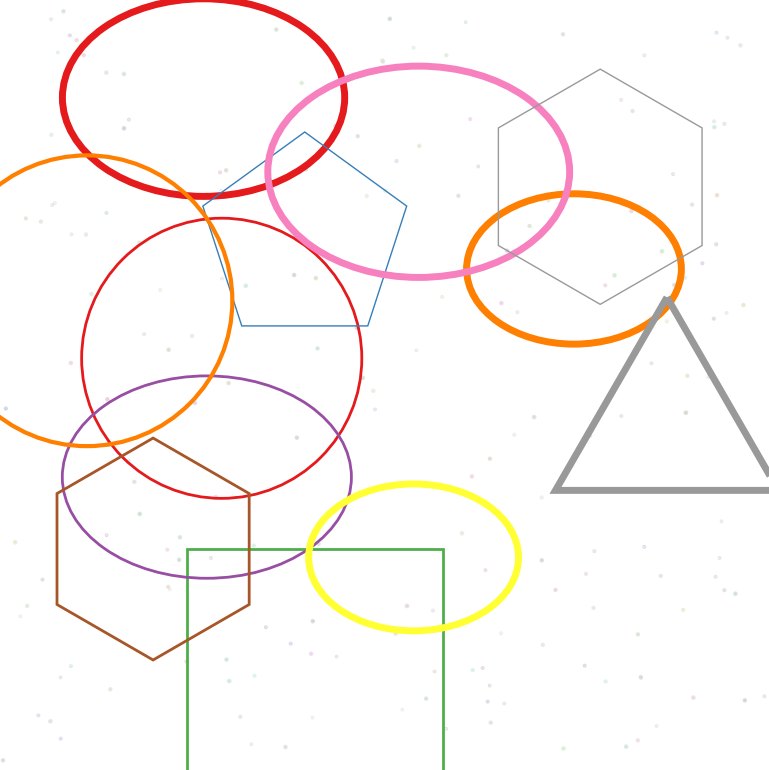[{"shape": "oval", "thickness": 2.5, "radius": 0.92, "center": [0.264, 0.873]}, {"shape": "circle", "thickness": 1, "radius": 0.91, "center": [0.288, 0.535]}, {"shape": "pentagon", "thickness": 0.5, "radius": 0.7, "center": [0.396, 0.689]}, {"shape": "square", "thickness": 1, "radius": 0.83, "center": [0.409, 0.121]}, {"shape": "oval", "thickness": 1, "radius": 0.94, "center": [0.269, 0.38]}, {"shape": "oval", "thickness": 2.5, "radius": 0.7, "center": [0.745, 0.651]}, {"shape": "circle", "thickness": 1.5, "radius": 0.94, "center": [0.113, 0.609]}, {"shape": "oval", "thickness": 2.5, "radius": 0.68, "center": [0.537, 0.276]}, {"shape": "hexagon", "thickness": 1, "radius": 0.72, "center": [0.199, 0.287]}, {"shape": "oval", "thickness": 2.5, "radius": 0.98, "center": [0.544, 0.777]}, {"shape": "hexagon", "thickness": 0.5, "radius": 0.76, "center": [0.78, 0.757]}, {"shape": "triangle", "thickness": 2.5, "radius": 0.84, "center": [0.866, 0.447]}]